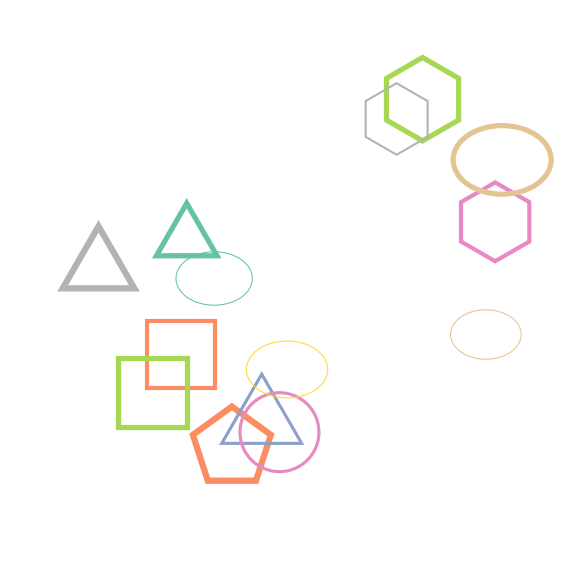[{"shape": "triangle", "thickness": 2.5, "radius": 0.3, "center": [0.323, 0.587]}, {"shape": "oval", "thickness": 0.5, "radius": 0.33, "center": [0.371, 0.517]}, {"shape": "square", "thickness": 2, "radius": 0.29, "center": [0.313, 0.385]}, {"shape": "pentagon", "thickness": 3, "radius": 0.35, "center": [0.402, 0.224]}, {"shape": "triangle", "thickness": 1.5, "radius": 0.4, "center": [0.453, 0.271]}, {"shape": "hexagon", "thickness": 2, "radius": 0.34, "center": [0.857, 0.615]}, {"shape": "circle", "thickness": 1.5, "radius": 0.34, "center": [0.484, 0.251]}, {"shape": "square", "thickness": 2.5, "radius": 0.3, "center": [0.265, 0.32]}, {"shape": "hexagon", "thickness": 2.5, "radius": 0.36, "center": [0.732, 0.827]}, {"shape": "oval", "thickness": 0.5, "radius": 0.35, "center": [0.497, 0.359]}, {"shape": "oval", "thickness": 2.5, "radius": 0.42, "center": [0.87, 0.722]}, {"shape": "oval", "thickness": 0.5, "radius": 0.31, "center": [0.841, 0.42]}, {"shape": "triangle", "thickness": 3, "radius": 0.36, "center": [0.171, 0.536]}, {"shape": "hexagon", "thickness": 1, "radius": 0.31, "center": [0.687, 0.793]}]